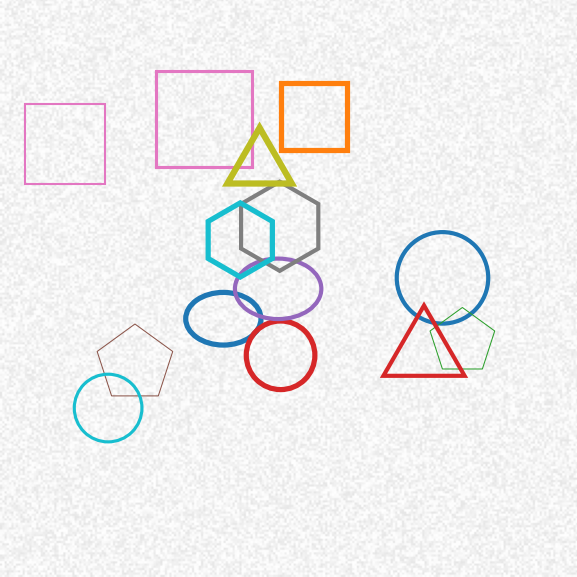[{"shape": "circle", "thickness": 2, "radius": 0.4, "center": [0.766, 0.518]}, {"shape": "oval", "thickness": 2.5, "radius": 0.33, "center": [0.387, 0.447]}, {"shape": "square", "thickness": 2.5, "radius": 0.29, "center": [0.544, 0.797]}, {"shape": "pentagon", "thickness": 0.5, "radius": 0.29, "center": [0.801, 0.408]}, {"shape": "circle", "thickness": 2.5, "radius": 0.3, "center": [0.486, 0.384]}, {"shape": "triangle", "thickness": 2, "radius": 0.41, "center": [0.734, 0.389]}, {"shape": "oval", "thickness": 2, "radius": 0.37, "center": [0.482, 0.499]}, {"shape": "pentagon", "thickness": 0.5, "radius": 0.34, "center": [0.234, 0.369]}, {"shape": "square", "thickness": 1, "radius": 0.35, "center": [0.112, 0.749]}, {"shape": "square", "thickness": 1.5, "radius": 0.42, "center": [0.353, 0.793]}, {"shape": "hexagon", "thickness": 2, "radius": 0.39, "center": [0.484, 0.607]}, {"shape": "triangle", "thickness": 3, "radius": 0.32, "center": [0.45, 0.714]}, {"shape": "hexagon", "thickness": 2.5, "radius": 0.32, "center": [0.416, 0.584]}, {"shape": "circle", "thickness": 1.5, "radius": 0.29, "center": [0.187, 0.293]}]